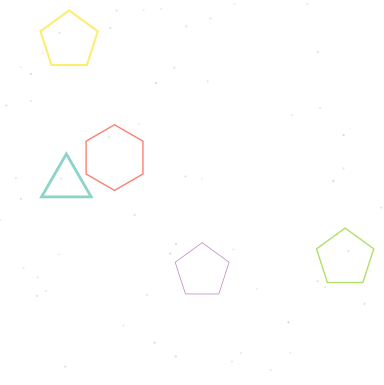[{"shape": "triangle", "thickness": 2, "radius": 0.37, "center": [0.172, 0.526]}, {"shape": "hexagon", "thickness": 1, "radius": 0.43, "center": [0.297, 0.591]}, {"shape": "pentagon", "thickness": 1, "radius": 0.39, "center": [0.896, 0.329]}, {"shape": "pentagon", "thickness": 0.5, "radius": 0.37, "center": [0.525, 0.296]}, {"shape": "pentagon", "thickness": 1.5, "radius": 0.39, "center": [0.18, 0.895]}]